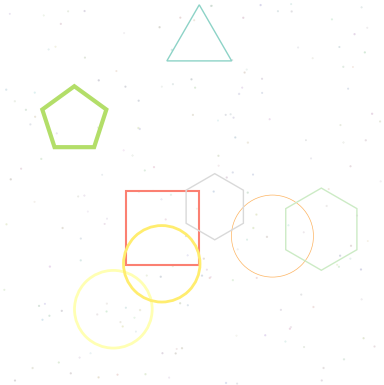[{"shape": "triangle", "thickness": 1, "radius": 0.49, "center": [0.518, 0.89]}, {"shape": "circle", "thickness": 2, "radius": 0.5, "center": [0.294, 0.197]}, {"shape": "square", "thickness": 1.5, "radius": 0.48, "center": [0.422, 0.408]}, {"shape": "circle", "thickness": 0.5, "radius": 0.53, "center": [0.708, 0.387]}, {"shape": "pentagon", "thickness": 3, "radius": 0.44, "center": [0.193, 0.689]}, {"shape": "hexagon", "thickness": 1, "radius": 0.43, "center": [0.558, 0.463]}, {"shape": "hexagon", "thickness": 1, "radius": 0.53, "center": [0.835, 0.405]}, {"shape": "circle", "thickness": 2, "radius": 0.5, "center": [0.42, 0.315]}]